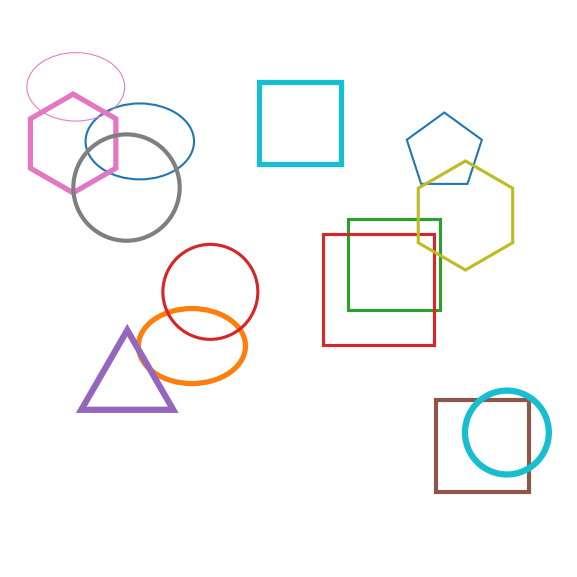[{"shape": "oval", "thickness": 1, "radius": 0.47, "center": [0.242, 0.754]}, {"shape": "pentagon", "thickness": 1, "radius": 0.34, "center": [0.769, 0.736]}, {"shape": "oval", "thickness": 2.5, "radius": 0.46, "center": [0.332, 0.4]}, {"shape": "square", "thickness": 1.5, "radius": 0.4, "center": [0.682, 0.541]}, {"shape": "square", "thickness": 1.5, "radius": 0.48, "center": [0.656, 0.498]}, {"shape": "circle", "thickness": 1.5, "radius": 0.41, "center": [0.364, 0.494]}, {"shape": "triangle", "thickness": 3, "radius": 0.46, "center": [0.22, 0.336]}, {"shape": "square", "thickness": 2, "radius": 0.4, "center": [0.836, 0.227]}, {"shape": "hexagon", "thickness": 2.5, "radius": 0.43, "center": [0.127, 0.751]}, {"shape": "oval", "thickness": 0.5, "radius": 0.42, "center": [0.131, 0.849]}, {"shape": "circle", "thickness": 2, "radius": 0.46, "center": [0.219, 0.674]}, {"shape": "hexagon", "thickness": 1.5, "radius": 0.47, "center": [0.806, 0.626]}, {"shape": "square", "thickness": 2.5, "radius": 0.35, "center": [0.52, 0.787]}, {"shape": "circle", "thickness": 3, "radius": 0.36, "center": [0.878, 0.25]}]